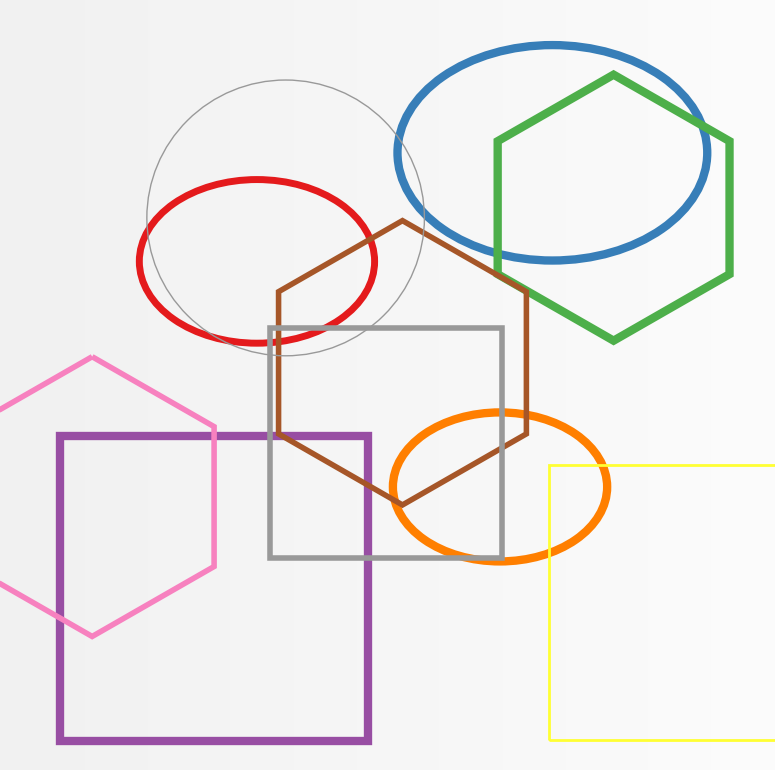[{"shape": "oval", "thickness": 2.5, "radius": 0.76, "center": [0.332, 0.661]}, {"shape": "oval", "thickness": 3, "radius": 1.0, "center": [0.713, 0.802]}, {"shape": "hexagon", "thickness": 3, "radius": 0.86, "center": [0.792, 0.73]}, {"shape": "square", "thickness": 3, "radius": 0.99, "center": [0.276, 0.236]}, {"shape": "oval", "thickness": 3, "radius": 0.69, "center": [0.645, 0.368]}, {"shape": "square", "thickness": 1, "radius": 0.89, "center": [0.887, 0.217]}, {"shape": "hexagon", "thickness": 2, "radius": 0.92, "center": [0.519, 0.529]}, {"shape": "hexagon", "thickness": 2, "radius": 0.91, "center": [0.119, 0.355]}, {"shape": "circle", "thickness": 0.5, "radius": 0.9, "center": [0.369, 0.717]}, {"shape": "square", "thickness": 2, "radius": 0.75, "center": [0.499, 0.425]}]